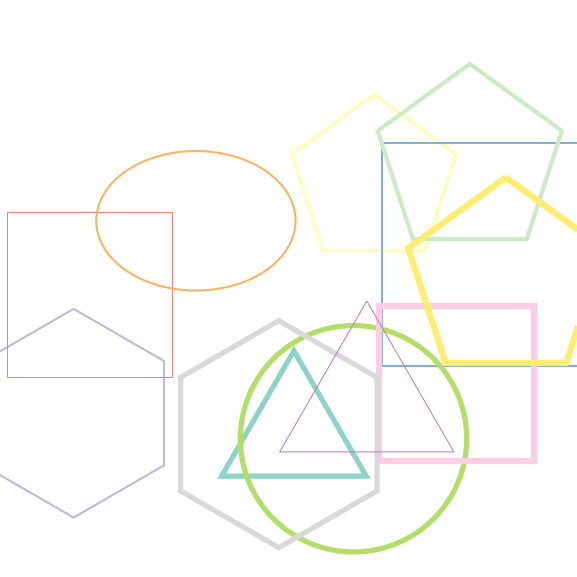[{"shape": "triangle", "thickness": 2.5, "radius": 0.72, "center": [0.509, 0.247]}, {"shape": "pentagon", "thickness": 1.5, "radius": 0.75, "center": [0.647, 0.686]}, {"shape": "hexagon", "thickness": 1, "radius": 0.9, "center": [0.128, 0.284]}, {"shape": "square", "thickness": 0.5, "radius": 0.71, "center": [0.156, 0.49]}, {"shape": "square", "thickness": 1, "radius": 0.97, "center": [0.855, 0.558]}, {"shape": "oval", "thickness": 1, "radius": 0.86, "center": [0.339, 0.617]}, {"shape": "circle", "thickness": 2.5, "radius": 0.98, "center": [0.612, 0.239]}, {"shape": "square", "thickness": 3, "radius": 0.67, "center": [0.791, 0.334]}, {"shape": "hexagon", "thickness": 2.5, "radius": 0.98, "center": [0.483, 0.247]}, {"shape": "triangle", "thickness": 0.5, "radius": 0.87, "center": [0.635, 0.304]}, {"shape": "pentagon", "thickness": 2, "radius": 0.84, "center": [0.813, 0.721]}, {"shape": "pentagon", "thickness": 3, "radius": 0.89, "center": [0.876, 0.514]}]